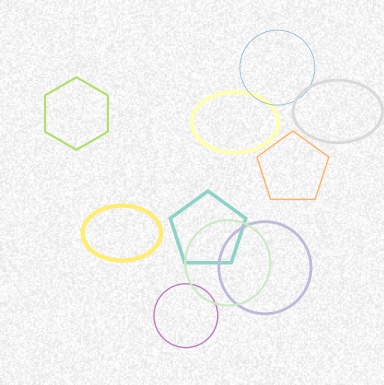[{"shape": "pentagon", "thickness": 2.5, "radius": 0.51, "center": [0.54, 0.401]}, {"shape": "oval", "thickness": 3, "radius": 0.56, "center": [0.61, 0.682]}, {"shape": "circle", "thickness": 2, "radius": 0.6, "center": [0.688, 0.305]}, {"shape": "circle", "thickness": 0.5, "radius": 0.49, "center": [0.72, 0.824]}, {"shape": "pentagon", "thickness": 1, "radius": 0.49, "center": [0.761, 0.562]}, {"shape": "hexagon", "thickness": 1.5, "radius": 0.47, "center": [0.199, 0.705]}, {"shape": "oval", "thickness": 2, "radius": 0.58, "center": [0.877, 0.711]}, {"shape": "circle", "thickness": 1, "radius": 0.41, "center": [0.483, 0.18]}, {"shape": "circle", "thickness": 1.5, "radius": 0.55, "center": [0.592, 0.317]}, {"shape": "oval", "thickness": 3, "radius": 0.51, "center": [0.317, 0.395]}]